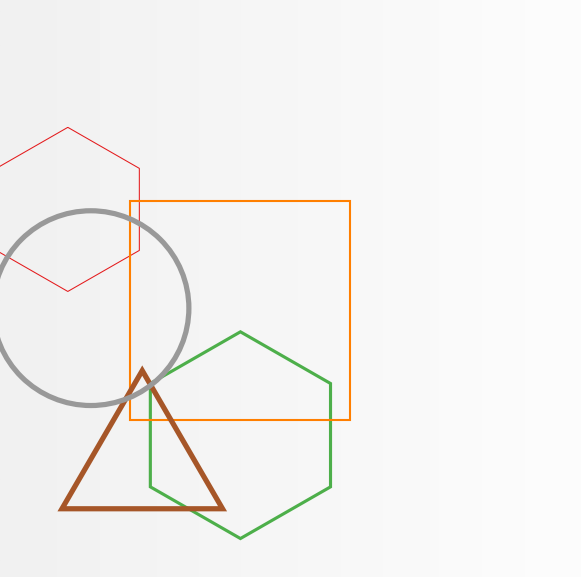[{"shape": "hexagon", "thickness": 0.5, "radius": 0.71, "center": [0.117, 0.637]}, {"shape": "hexagon", "thickness": 1.5, "radius": 0.89, "center": [0.414, 0.246]}, {"shape": "square", "thickness": 1, "radius": 0.95, "center": [0.413, 0.462]}, {"shape": "triangle", "thickness": 2.5, "radius": 0.8, "center": [0.245, 0.198]}, {"shape": "circle", "thickness": 2.5, "radius": 0.84, "center": [0.156, 0.466]}]